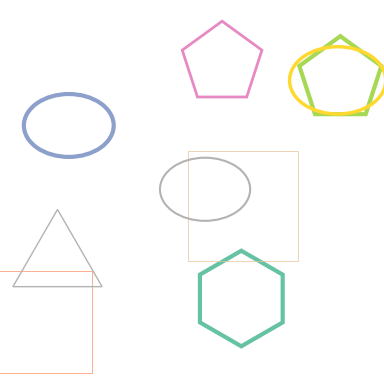[{"shape": "hexagon", "thickness": 3, "radius": 0.62, "center": [0.627, 0.225]}, {"shape": "square", "thickness": 0.5, "radius": 0.66, "center": [0.107, 0.164]}, {"shape": "oval", "thickness": 3, "radius": 0.58, "center": [0.179, 0.674]}, {"shape": "pentagon", "thickness": 2, "radius": 0.54, "center": [0.577, 0.836]}, {"shape": "pentagon", "thickness": 3, "radius": 0.56, "center": [0.884, 0.794]}, {"shape": "oval", "thickness": 2.5, "radius": 0.62, "center": [0.877, 0.791]}, {"shape": "square", "thickness": 0.5, "radius": 0.71, "center": [0.632, 0.465]}, {"shape": "oval", "thickness": 1.5, "radius": 0.59, "center": [0.533, 0.508]}, {"shape": "triangle", "thickness": 1, "radius": 0.67, "center": [0.149, 0.322]}]